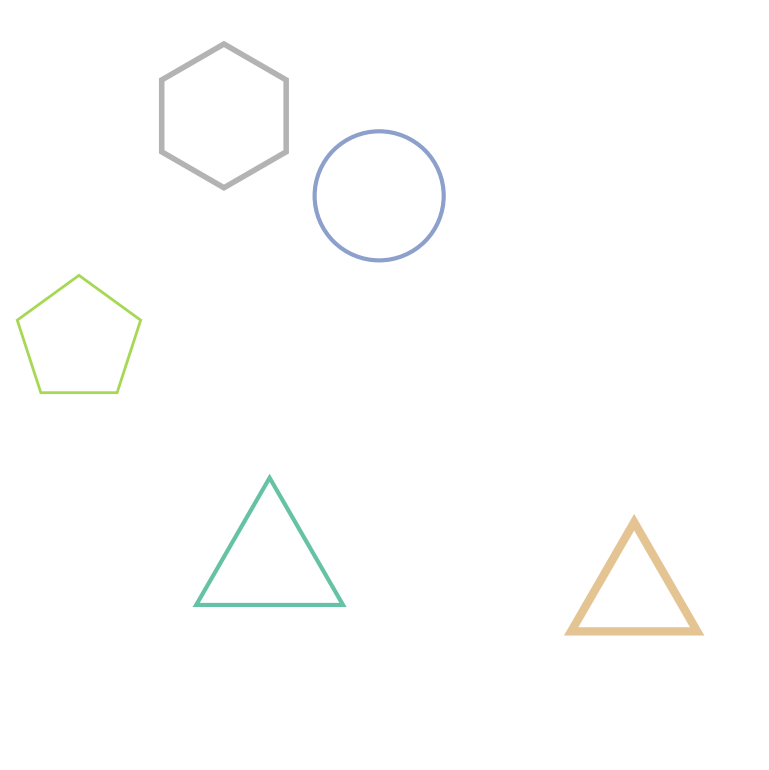[{"shape": "triangle", "thickness": 1.5, "radius": 0.55, "center": [0.35, 0.269]}, {"shape": "circle", "thickness": 1.5, "radius": 0.42, "center": [0.492, 0.746]}, {"shape": "pentagon", "thickness": 1, "radius": 0.42, "center": [0.103, 0.558]}, {"shape": "triangle", "thickness": 3, "radius": 0.47, "center": [0.824, 0.227]}, {"shape": "hexagon", "thickness": 2, "radius": 0.47, "center": [0.291, 0.85]}]